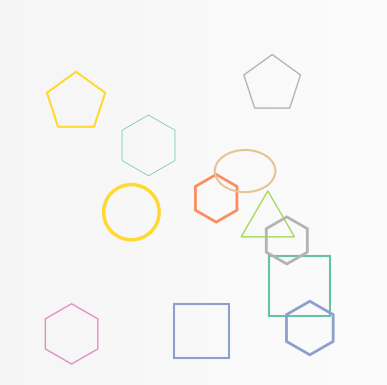[{"shape": "square", "thickness": 1.5, "radius": 0.39, "center": [0.774, 0.258]}, {"shape": "hexagon", "thickness": 0.5, "radius": 0.39, "center": [0.383, 0.622]}, {"shape": "hexagon", "thickness": 2, "radius": 0.31, "center": [0.558, 0.485]}, {"shape": "hexagon", "thickness": 2, "radius": 0.35, "center": [0.8, 0.148]}, {"shape": "square", "thickness": 1.5, "radius": 0.35, "center": [0.519, 0.14]}, {"shape": "hexagon", "thickness": 1, "radius": 0.39, "center": [0.185, 0.133]}, {"shape": "triangle", "thickness": 1, "radius": 0.4, "center": [0.691, 0.425]}, {"shape": "pentagon", "thickness": 1.5, "radius": 0.4, "center": [0.196, 0.735]}, {"shape": "circle", "thickness": 2.5, "radius": 0.36, "center": [0.339, 0.449]}, {"shape": "oval", "thickness": 1.5, "radius": 0.39, "center": [0.632, 0.556]}, {"shape": "hexagon", "thickness": 2, "radius": 0.31, "center": [0.74, 0.375]}, {"shape": "pentagon", "thickness": 1, "radius": 0.38, "center": [0.702, 0.781]}]